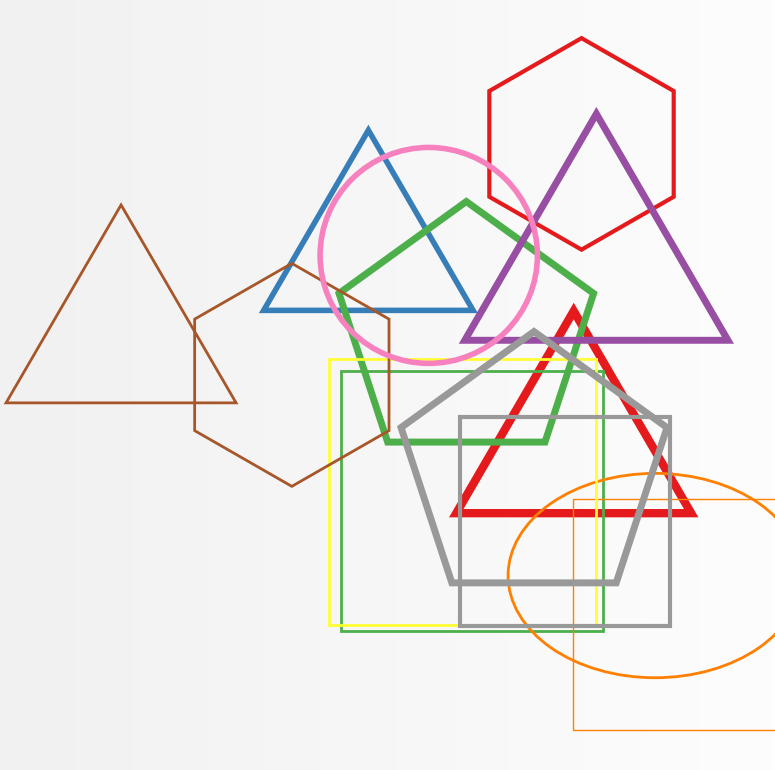[{"shape": "hexagon", "thickness": 1.5, "radius": 0.69, "center": [0.75, 0.813]}, {"shape": "triangle", "thickness": 3, "radius": 0.88, "center": [0.74, 0.421]}, {"shape": "triangle", "thickness": 2, "radius": 0.78, "center": [0.475, 0.675]}, {"shape": "square", "thickness": 1, "radius": 0.84, "center": [0.609, 0.349]}, {"shape": "pentagon", "thickness": 2.5, "radius": 0.86, "center": [0.602, 0.566]}, {"shape": "triangle", "thickness": 2.5, "radius": 0.98, "center": [0.77, 0.656]}, {"shape": "oval", "thickness": 1, "radius": 0.95, "center": [0.845, 0.253]}, {"shape": "square", "thickness": 0.5, "radius": 0.75, "center": [0.889, 0.202]}, {"shape": "square", "thickness": 1, "radius": 0.86, "center": [0.597, 0.361]}, {"shape": "hexagon", "thickness": 1, "radius": 0.72, "center": [0.377, 0.513]}, {"shape": "triangle", "thickness": 1, "radius": 0.86, "center": [0.156, 0.562]}, {"shape": "circle", "thickness": 2, "radius": 0.7, "center": [0.553, 0.668]}, {"shape": "square", "thickness": 1.5, "radius": 0.68, "center": [0.729, 0.322]}, {"shape": "pentagon", "thickness": 2.5, "radius": 0.9, "center": [0.689, 0.389]}]